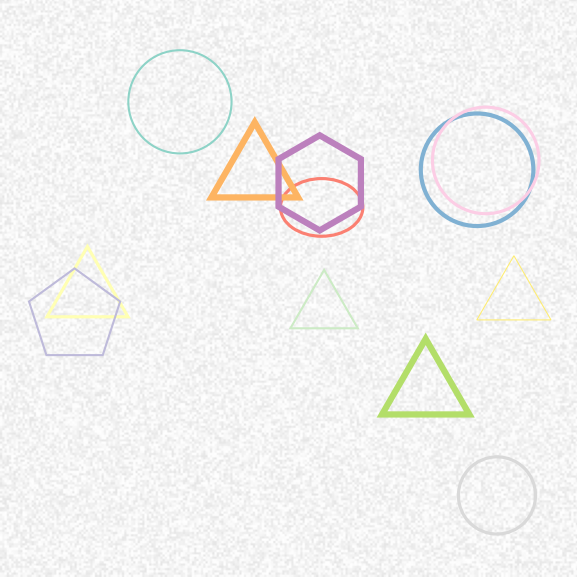[{"shape": "circle", "thickness": 1, "radius": 0.45, "center": [0.312, 0.823]}, {"shape": "triangle", "thickness": 1.5, "radius": 0.41, "center": [0.151, 0.491]}, {"shape": "pentagon", "thickness": 1, "radius": 0.42, "center": [0.129, 0.451]}, {"shape": "oval", "thickness": 1.5, "radius": 0.36, "center": [0.557, 0.64]}, {"shape": "circle", "thickness": 2, "radius": 0.49, "center": [0.826, 0.705]}, {"shape": "triangle", "thickness": 3, "radius": 0.43, "center": [0.441, 0.701]}, {"shape": "triangle", "thickness": 3, "radius": 0.44, "center": [0.737, 0.325]}, {"shape": "circle", "thickness": 1.5, "radius": 0.46, "center": [0.841, 0.721]}, {"shape": "circle", "thickness": 1.5, "radius": 0.33, "center": [0.861, 0.141]}, {"shape": "hexagon", "thickness": 3, "radius": 0.41, "center": [0.554, 0.682]}, {"shape": "triangle", "thickness": 1, "radius": 0.34, "center": [0.561, 0.464]}, {"shape": "triangle", "thickness": 0.5, "radius": 0.37, "center": [0.89, 0.482]}]